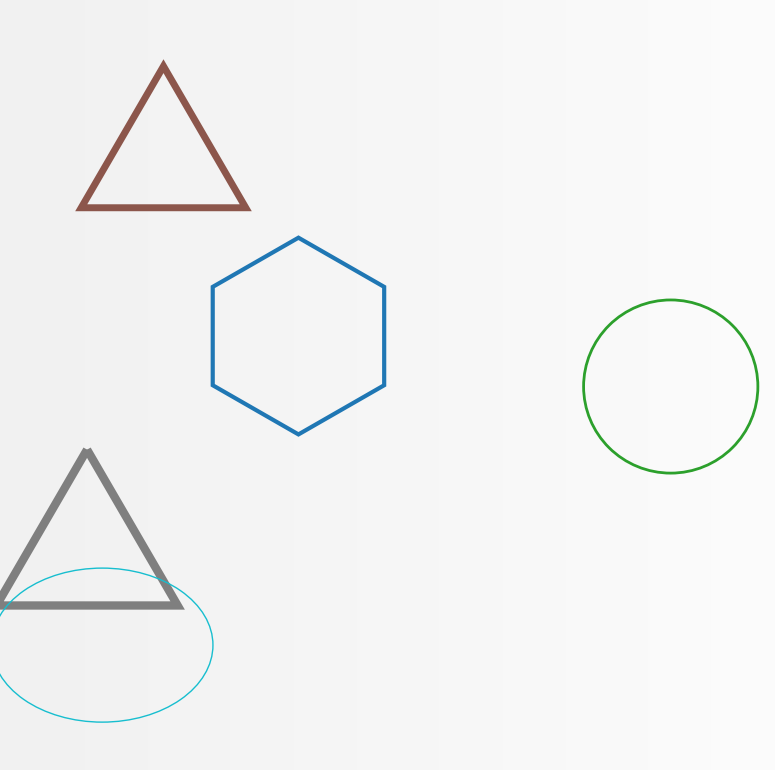[{"shape": "hexagon", "thickness": 1.5, "radius": 0.64, "center": [0.385, 0.564]}, {"shape": "circle", "thickness": 1, "radius": 0.56, "center": [0.865, 0.498]}, {"shape": "triangle", "thickness": 2.5, "radius": 0.61, "center": [0.211, 0.791]}, {"shape": "triangle", "thickness": 3, "radius": 0.67, "center": [0.112, 0.281]}, {"shape": "oval", "thickness": 0.5, "radius": 0.71, "center": [0.132, 0.162]}]